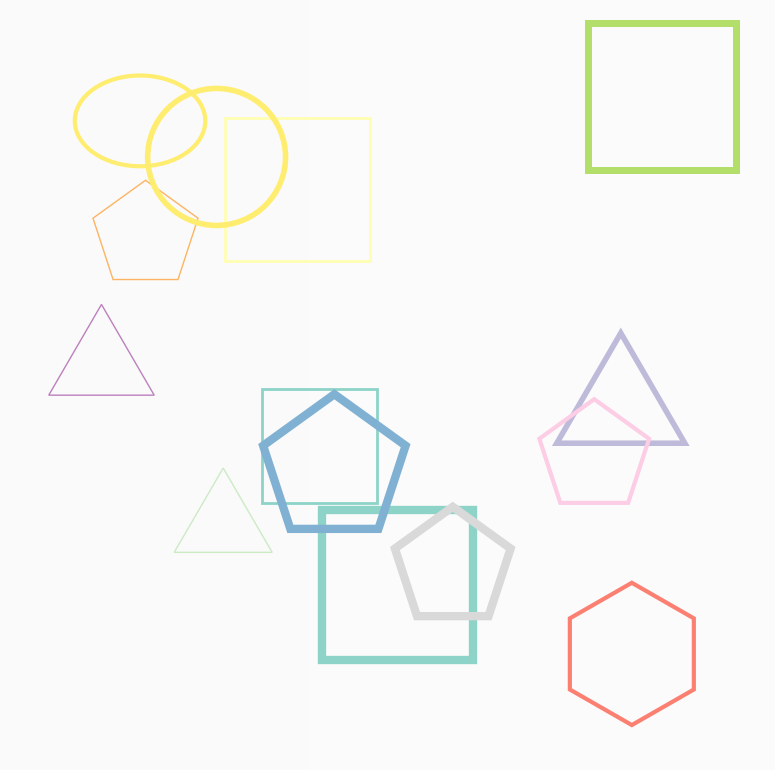[{"shape": "square", "thickness": 1, "radius": 0.37, "center": [0.412, 0.421]}, {"shape": "square", "thickness": 3, "radius": 0.49, "center": [0.513, 0.24]}, {"shape": "square", "thickness": 1, "radius": 0.47, "center": [0.384, 0.754]}, {"shape": "triangle", "thickness": 2, "radius": 0.48, "center": [0.801, 0.472]}, {"shape": "hexagon", "thickness": 1.5, "radius": 0.46, "center": [0.815, 0.151]}, {"shape": "pentagon", "thickness": 3, "radius": 0.48, "center": [0.431, 0.391]}, {"shape": "pentagon", "thickness": 0.5, "radius": 0.36, "center": [0.188, 0.695]}, {"shape": "square", "thickness": 2.5, "radius": 0.48, "center": [0.854, 0.875]}, {"shape": "pentagon", "thickness": 1.5, "radius": 0.37, "center": [0.767, 0.407]}, {"shape": "pentagon", "thickness": 3, "radius": 0.39, "center": [0.584, 0.263]}, {"shape": "triangle", "thickness": 0.5, "radius": 0.39, "center": [0.131, 0.526]}, {"shape": "triangle", "thickness": 0.5, "radius": 0.36, "center": [0.288, 0.319]}, {"shape": "oval", "thickness": 1.5, "radius": 0.42, "center": [0.181, 0.843]}, {"shape": "circle", "thickness": 2, "radius": 0.44, "center": [0.279, 0.796]}]